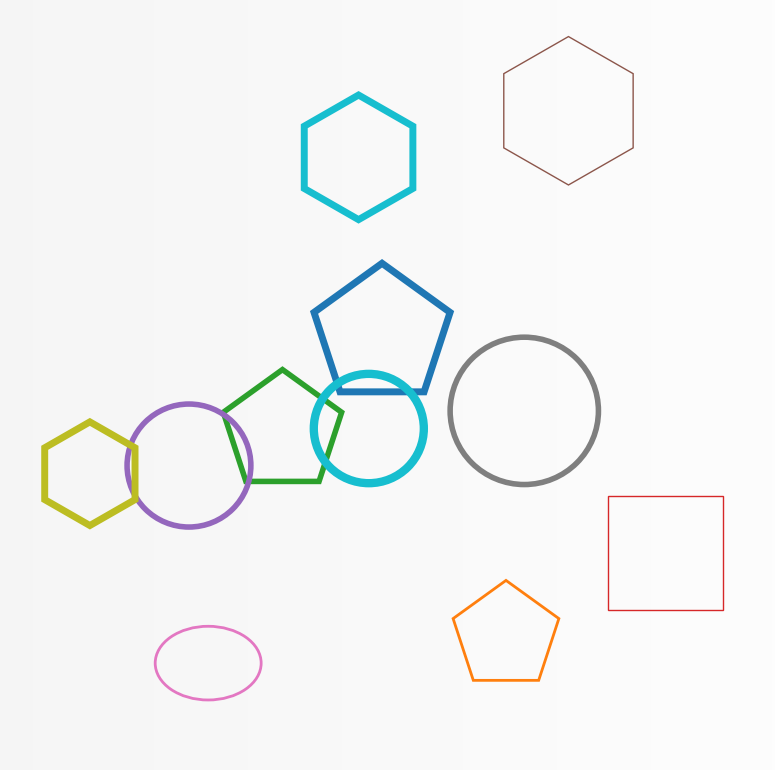[{"shape": "pentagon", "thickness": 2.5, "radius": 0.46, "center": [0.493, 0.566]}, {"shape": "pentagon", "thickness": 1, "radius": 0.36, "center": [0.653, 0.174]}, {"shape": "pentagon", "thickness": 2, "radius": 0.4, "center": [0.364, 0.44]}, {"shape": "square", "thickness": 0.5, "radius": 0.37, "center": [0.859, 0.282]}, {"shape": "circle", "thickness": 2, "radius": 0.4, "center": [0.244, 0.395]}, {"shape": "hexagon", "thickness": 0.5, "radius": 0.48, "center": [0.734, 0.856]}, {"shape": "oval", "thickness": 1, "radius": 0.34, "center": [0.269, 0.139]}, {"shape": "circle", "thickness": 2, "radius": 0.48, "center": [0.676, 0.466]}, {"shape": "hexagon", "thickness": 2.5, "radius": 0.34, "center": [0.116, 0.385]}, {"shape": "circle", "thickness": 3, "radius": 0.35, "center": [0.476, 0.443]}, {"shape": "hexagon", "thickness": 2.5, "radius": 0.4, "center": [0.463, 0.796]}]